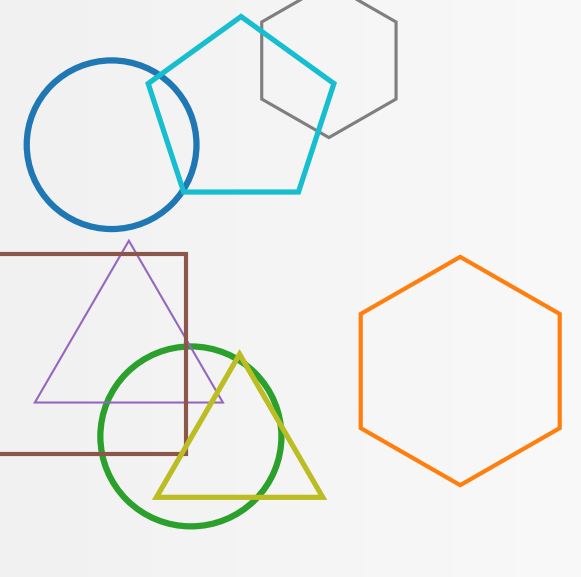[{"shape": "circle", "thickness": 3, "radius": 0.73, "center": [0.192, 0.749]}, {"shape": "hexagon", "thickness": 2, "radius": 0.99, "center": [0.792, 0.357]}, {"shape": "circle", "thickness": 3, "radius": 0.78, "center": [0.328, 0.243]}, {"shape": "triangle", "thickness": 1, "radius": 0.93, "center": [0.222, 0.396]}, {"shape": "square", "thickness": 2, "radius": 0.87, "center": [0.147, 0.387]}, {"shape": "hexagon", "thickness": 1.5, "radius": 0.67, "center": [0.566, 0.894]}, {"shape": "triangle", "thickness": 2.5, "radius": 0.83, "center": [0.412, 0.221]}, {"shape": "pentagon", "thickness": 2.5, "radius": 0.84, "center": [0.415, 0.803]}]